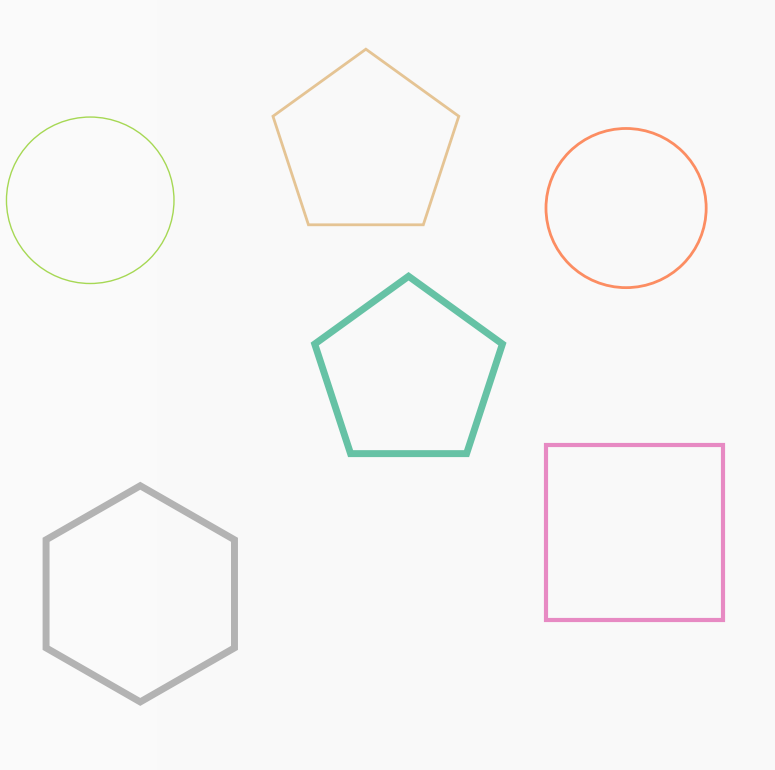[{"shape": "pentagon", "thickness": 2.5, "radius": 0.64, "center": [0.527, 0.514]}, {"shape": "circle", "thickness": 1, "radius": 0.52, "center": [0.808, 0.73]}, {"shape": "square", "thickness": 1.5, "radius": 0.57, "center": [0.819, 0.309]}, {"shape": "circle", "thickness": 0.5, "radius": 0.54, "center": [0.116, 0.74]}, {"shape": "pentagon", "thickness": 1, "radius": 0.63, "center": [0.472, 0.81]}, {"shape": "hexagon", "thickness": 2.5, "radius": 0.7, "center": [0.181, 0.229]}]